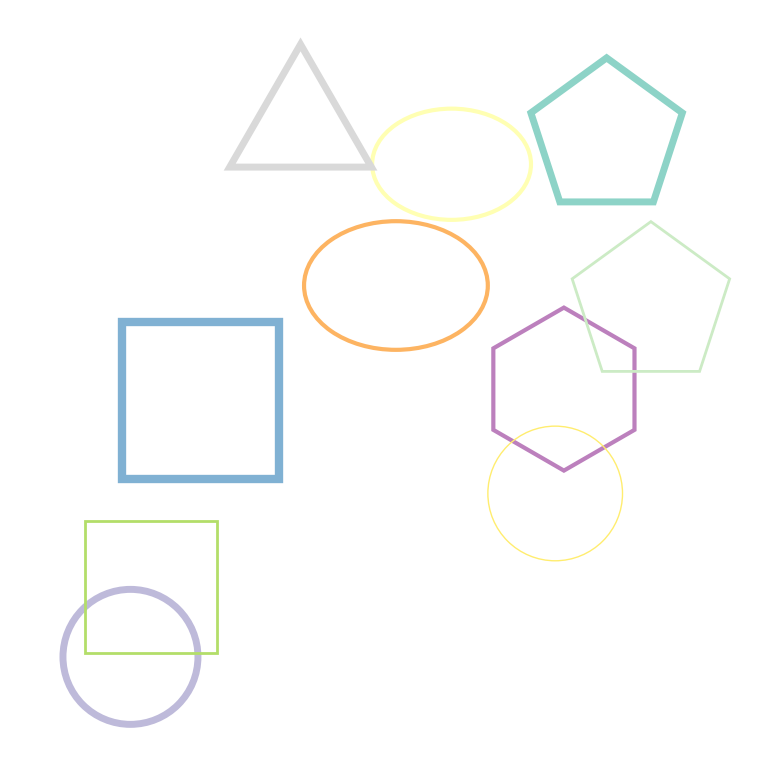[{"shape": "pentagon", "thickness": 2.5, "radius": 0.52, "center": [0.788, 0.821]}, {"shape": "oval", "thickness": 1.5, "radius": 0.52, "center": [0.586, 0.787]}, {"shape": "circle", "thickness": 2.5, "radius": 0.44, "center": [0.169, 0.147]}, {"shape": "square", "thickness": 3, "radius": 0.51, "center": [0.261, 0.48]}, {"shape": "oval", "thickness": 1.5, "radius": 0.6, "center": [0.514, 0.629]}, {"shape": "square", "thickness": 1, "radius": 0.43, "center": [0.197, 0.238]}, {"shape": "triangle", "thickness": 2.5, "radius": 0.53, "center": [0.39, 0.836]}, {"shape": "hexagon", "thickness": 1.5, "radius": 0.53, "center": [0.732, 0.495]}, {"shape": "pentagon", "thickness": 1, "radius": 0.54, "center": [0.845, 0.605]}, {"shape": "circle", "thickness": 0.5, "radius": 0.44, "center": [0.721, 0.359]}]